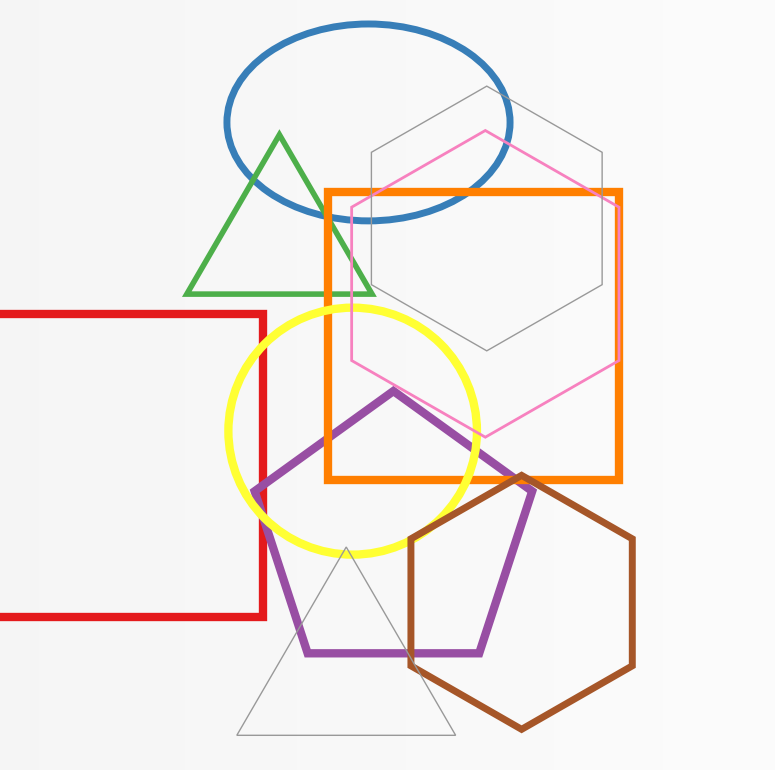[{"shape": "square", "thickness": 3, "radius": 0.98, "center": [0.143, 0.395]}, {"shape": "oval", "thickness": 2.5, "radius": 0.91, "center": [0.475, 0.841]}, {"shape": "triangle", "thickness": 2, "radius": 0.69, "center": [0.361, 0.687]}, {"shape": "pentagon", "thickness": 3, "radius": 0.94, "center": [0.508, 0.304]}, {"shape": "square", "thickness": 3, "radius": 0.94, "center": [0.611, 0.564]}, {"shape": "circle", "thickness": 3, "radius": 0.8, "center": [0.455, 0.44]}, {"shape": "hexagon", "thickness": 2.5, "radius": 0.82, "center": [0.673, 0.218]}, {"shape": "hexagon", "thickness": 1, "radius": 1.0, "center": [0.626, 0.631]}, {"shape": "hexagon", "thickness": 0.5, "radius": 0.86, "center": [0.628, 0.716]}, {"shape": "triangle", "thickness": 0.5, "radius": 0.82, "center": [0.447, 0.127]}]